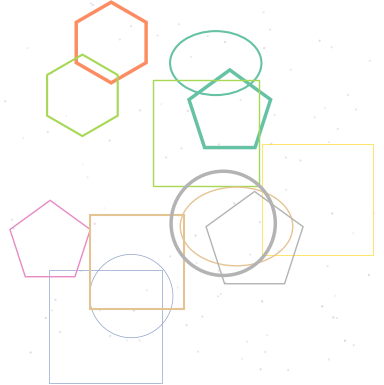[{"shape": "oval", "thickness": 1.5, "radius": 0.59, "center": [0.56, 0.836]}, {"shape": "pentagon", "thickness": 2.5, "radius": 0.56, "center": [0.597, 0.707]}, {"shape": "hexagon", "thickness": 2.5, "radius": 0.52, "center": [0.289, 0.89]}, {"shape": "square", "thickness": 0.5, "radius": 0.74, "center": [0.275, 0.151]}, {"shape": "circle", "thickness": 0.5, "radius": 0.54, "center": [0.341, 0.231]}, {"shape": "pentagon", "thickness": 1, "radius": 0.55, "center": [0.13, 0.37]}, {"shape": "square", "thickness": 1, "radius": 0.69, "center": [0.536, 0.655]}, {"shape": "hexagon", "thickness": 1.5, "radius": 0.53, "center": [0.214, 0.752]}, {"shape": "square", "thickness": 0.5, "radius": 0.72, "center": [0.825, 0.482]}, {"shape": "square", "thickness": 1.5, "radius": 0.61, "center": [0.356, 0.319]}, {"shape": "oval", "thickness": 1, "radius": 0.73, "center": [0.614, 0.412]}, {"shape": "circle", "thickness": 2.5, "radius": 0.68, "center": [0.58, 0.42]}, {"shape": "pentagon", "thickness": 1, "radius": 0.66, "center": [0.661, 0.37]}]